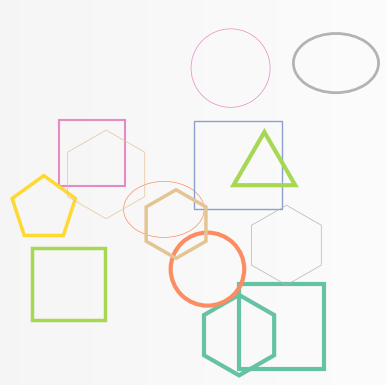[{"shape": "square", "thickness": 3, "radius": 0.55, "center": [0.726, 0.152]}, {"shape": "hexagon", "thickness": 3, "radius": 0.52, "center": [0.617, 0.13]}, {"shape": "oval", "thickness": 0.5, "radius": 0.52, "center": [0.423, 0.456]}, {"shape": "circle", "thickness": 3, "radius": 0.47, "center": [0.535, 0.301]}, {"shape": "square", "thickness": 1, "radius": 0.57, "center": [0.614, 0.571]}, {"shape": "square", "thickness": 1.5, "radius": 0.43, "center": [0.237, 0.604]}, {"shape": "circle", "thickness": 0.5, "radius": 0.51, "center": [0.595, 0.823]}, {"shape": "triangle", "thickness": 3, "radius": 0.46, "center": [0.682, 0.565]}, {"shape": "square", "thickness": 2.5, "radius": 0.47, "center": [0.177, 0.263]}, {"shape": "pentagon", "thickness": 2.5, "radius": 0.43, "center": [0.113, 0.458]}, {"shape": "hexagon", "thickness": 0.5, "radius": 0.58, "center": [0.274, 0.547]}, {"shape": "hexagon", "thickness": 2.5, "radius": 0.45, "center": [0.454, 0.418]}, {"shape": "hexagon", "thickness": 0.5, "radius": 0.52, "center": [0.739, 0.363]}, {"shape": "oval", "thickness": 2, "radius": 0.55, "center": [0.867, 0.836]}]